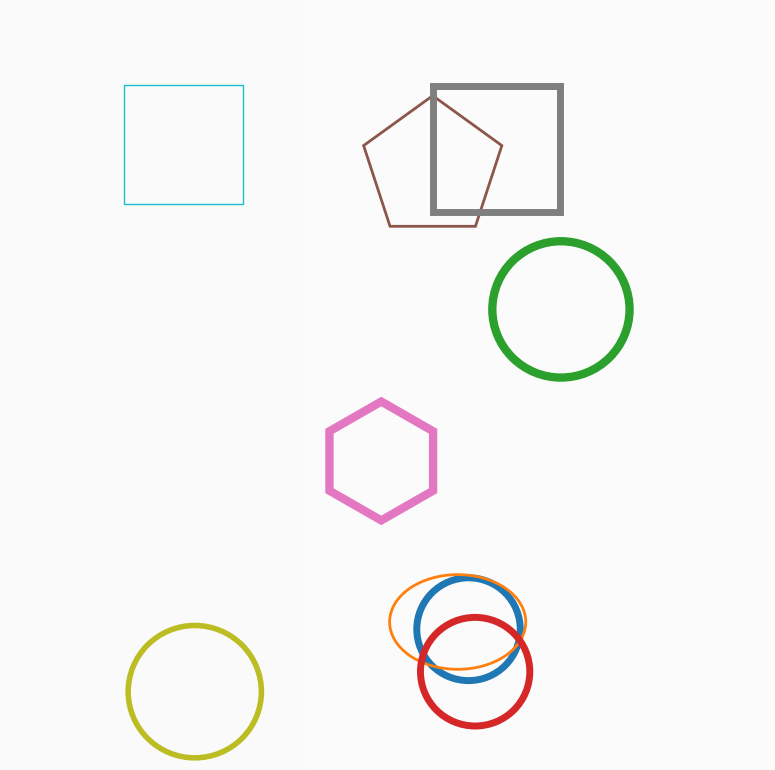[{"shape": "circle", "thickness": 2.5, "radius": 0.33, "center": [0.605, 0.183]}, {"shape": "oval", "thickness": 1, "radius": 0.44, "center": [0.591, 0.192]}, {"shape": "circle", "thickness": 3, "radius": 0.44, "center": [0.724, 0.598]}, {"shape": "circle", "thickness": 2.5, "radius": 0.35, "center": [0.613, 0.128]}, {"shape": "pentagon", "thickness": 1, "radius": 0.47, "center": [0.558, 0.782]}, {"shape": "hexagon", "thickness": 3, "radius": 0.39, "center": [0.492, 0.401]}, {"shape": "square", "thickness": 2.5, "radius": 0.41, "center": [0.641, 0.807]}, {"shape": "circle", "thickness": 2, "radius": 0.43, "center": [0.251, 0.102]}, {"shape": "square", "thickness": 0.5, "radius": 0.38, "center": [0.237, 0.812]}]